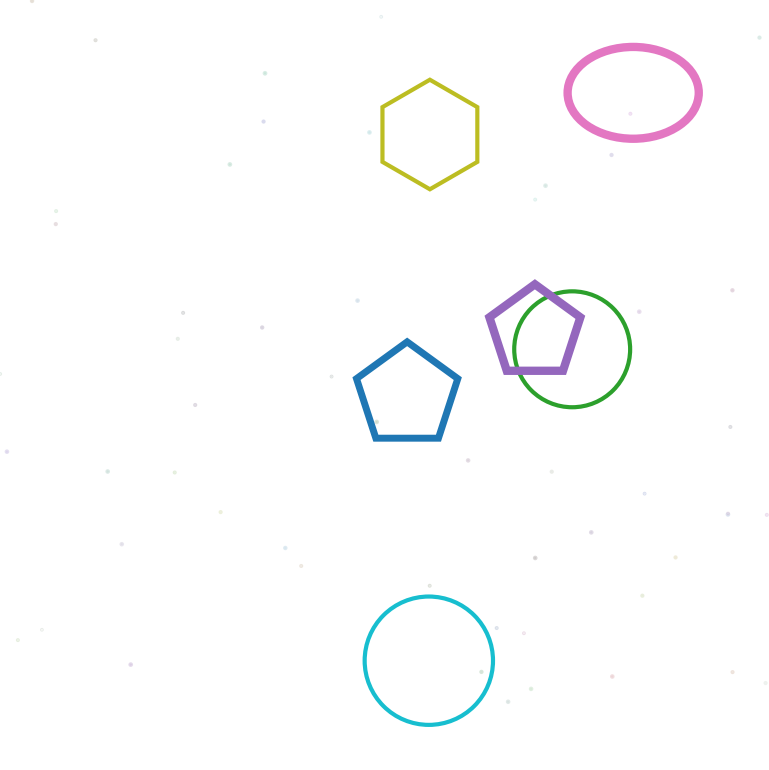[{"shape": "pentagon", "thickness": 2.5, "radius": 0.35, "center": [0.529, 0.487]}, {"shape": "circle", "thickness": 1.5, "radius": 0.38, "center": [0.743, 0.546]}, {"shape": "pentagon", "thickness": 3, "radius": 0.31, "center": [0.695, 0.569]}, {"shape": "oval", "thickness": 3, "radius": 0.43, "center": [0.822, 0.879]}, {"shape": "hexagon", "thickness": 1.5, "radius": 0.36, "center": [0.558, 0.825]}, {"shape": "circle", "thickness": 1.5, "radius": 0.42, "center": [0.557, 0.142]}]